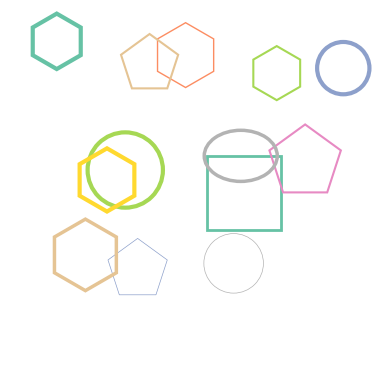[{"shape": "hexagon", "thickness": 3, "radius": 0.36, "center": [0.147, 0.893]}, {"shape": "square", "thickness": 2, "radius": 0.48, "center": [0.633, 0.499]}, {"shape": "hexagon", "thickness": 1, "radius": 0.42, "center": [0.482, 0.857]}, {"shape": "circle", "thickness": 3, "radius": 0.34, "center": [0.892, 0.823]}, {"shape": "pentagon", "thickness": 0.5, "radius": 0.4, "center": [0.357, 0.3]}, {"shape": "pentagon", "thickness": 1.5, "radius": 0.49, "center": [0.793, 0.579]}, {"shape": "hexagon", "thickness": 1.5, "radius": 0.35, "center": [0.719, 0.81]}, {"shape": "circle", "thickness": 3, "radius": 0.49, "center": [0.325, 0.558]}, {"shape": "hexagon", "thickness": 3, "radius": 0.41, "center": [0.278, 0.533]}, {"shape": "hexagon", "thickness": 2.5, "radius": 0.46, "center": [0.222, 0.338]}, {"shape": "pentagon", "thickness": 1.5, "radius": 0.39, "center": [0.389, 0.834]}, {"shape": "oval", "thickness": 2.5, "radius": 0.47, "center": [0.625, 0.595]}, {"shape": "circle", "thickness": 0.5, "radius": 0.39, "center": [0.607, 0.316]}]